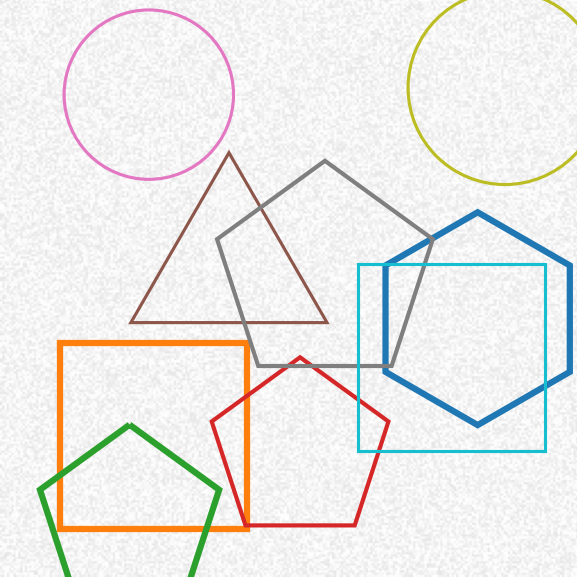[{"shape": "hexagon", "thickness": 3, "radius": 0.92, "center": [0.827, 0.447]}, {"shape": "square", "thickness": 3, "radius": 0.81, "center": [0.266, 0.244]}, {"shape": "pentagon", "thickness": 3, "radius": 0.82, "center": [0.224, 0.101]}, {"shape": "pentagon", "thickness": 2, "radius": 0.8, "center": [0.52, 0.22]}, {"shape": "triangle", "thickness": 1.5, "radius": 0.98, "center": [0.396, 0.539]}, {"shape": "circle", "thickness": 1.5, "radius": 0.73, "center": [0.258, 0.835]}, {"shape": "pentagon", "thickness": 2, "radius": 0.98, "center": [0.563, 0.524]}, {"shape": "circle", "thickness": 1.5, "radius": 0.84, "center": [0.874, 0.847]}, {"shape": "square", "thickness": 1.5, "radius": 0.81, "center": [0.781, 0.381]}]